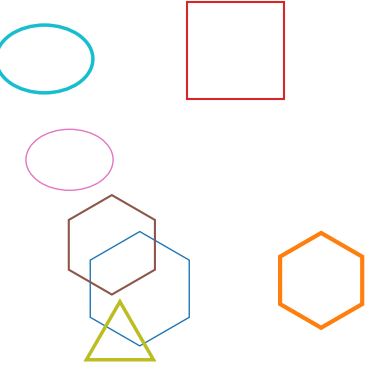[{"shape": "hexagon", "thickness": 1, "radius": 0.74, "center": [0.363, 0.25]}, {"shape": "hexagon", "thickness": 3, "radius": 0.62, "center": [0.834, 0.272]}, {"shape": "square", "thickness": 1.5, "radius": 0.63, "center": [0.612, 0.869]}, {"shape": "hexagon", "thickness": 1.5, "radius": 0.65, "center": [0.291, 0.364]}, {"shape": "oval", "thickness": 1, "radius": 0.57, "center": [0.181, 0.585]}, {"shape": "triangle", "thickness": 2.5, "radius": 0.5, "center": [0.312, 0.116]}, {"shape": "oval", "thickness": 2.5, "radius": 0.63, "center": [0.116, 0.847]}]